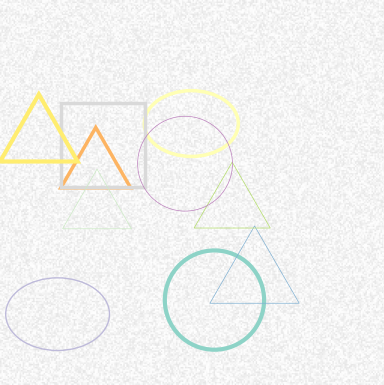[{"shape": "circle", "thickness": 3, "radius": 0.64, "center": [0.557, 0.221]}, {"shape": "oval", "thickness": 2.5, "radius": 0.61, "center": [0.497, 0.679]}, {"shape": "oval", "thickness": 1, "radius": 0.67, "center": [0.15, 0.184]}, {"shape": "triangle", "thickness": 0.5, "radius": 0.67, "center": [0.661, 0.279]}, {"shape": "triangle", "thickness": 2.5, "radius": 0.52, "center": [0.249, 0.564]}, {"shape": "triangle", "thickness": 0.5, "radius": 0.57, "center": [0.603, 0.465]}, {"shape": "square", "thickness": 2.5, "radius": 0.54, "center": [0.267, 0.623]}, {"shape": "circle", "thickness": 0.5, "radius": 0.62, "center": [0.481, 0.575]}, {"shape": "triangle", "thickness": 0.5, "radius": 0.52, "center": [0.252, 0.457]}, {"shape": "triangle", "thickness": 3, "radius": 0.58, "center": [0.101, 0.639]}]